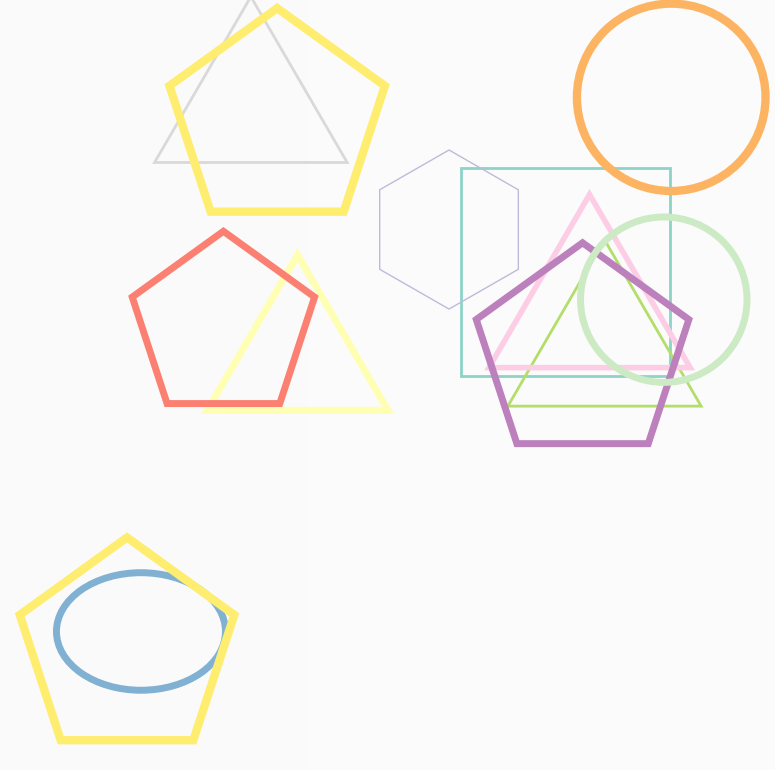[{"shape": "square", "thickness": 1, "radius": 0.68, "center": [0.73, 0.646]}, {"shape": "triangle", "thickness": 2.5, "radius": 0.67, "center": [0.384, 0.534]}, {"shape": "hexagon", "thickness": 0.5, "radius": 0.52, "center": [0.579, 0.702]}, {"shape": "pentagon", "thickness": 2.5, "radius": 0.62, "center": [0.288, 0.576]}, {"shape": "oval", "thickness": 2.5, "radius": 0.55, "center": [0.182, 0.18]}, {"shape": "circle", "thickness": 3, "radius": 0.61, "center": [0.866, 0.874]}, {"shape": "triangle", "thickness": 1, "radius": 0.72, "center": [0.78, 0.545]}, {"shape": "triangle", "thickness": 2, "radius": 0.75, "center": [0.761, 0.597]}, {"shape": "triangle", "thickness": 1, "radius": 0.72, "center": [0.324, 0.861]}, {"shape": "pentagon", "thickness": 2.5, "radius": 0.72, "center": [0.752, 0.54]}, {"shape": "circle", "thickness": 2.5, "radius": 0.54, "center": [0.856, 0.611]}, {"shape": "pentagon", "thickness": 3, "radius": 0.73, "center": [0.164, 0.156]}, {"shape": "pentagon", "thickness": 3, "radius": 0.73, "center": [0.358, 0.843]}]